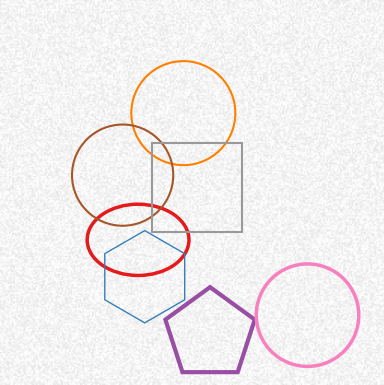[{"shape": "oval", "thickness": 2.5, "radius": 0.66, "center": [0.359, 0.377]}, {"shape": "hexagon", "thickness": 1, "radius": 0.6, "center": [0.376, 0.281]}, {"shape": "pentagon", "thickness": 3, "radius": 0.61, "center": [0.546, 0.132]}, {"shape": "circle", "thickness": 1.5, "radius": 0.68, "center": [0.476, 0.706]}, {"shape": "circle", "thickness": 1.5, "radius": 0.66, "center": [0.319, 0.545]}, {"shape": "circle", "thickness": 2.5, "radius": 0.67, "center": [0.799, 0.181]}, {"shape": "square", "thickness": 1.5, "radius": 0.58, "center": [0.512, 0.513]}]